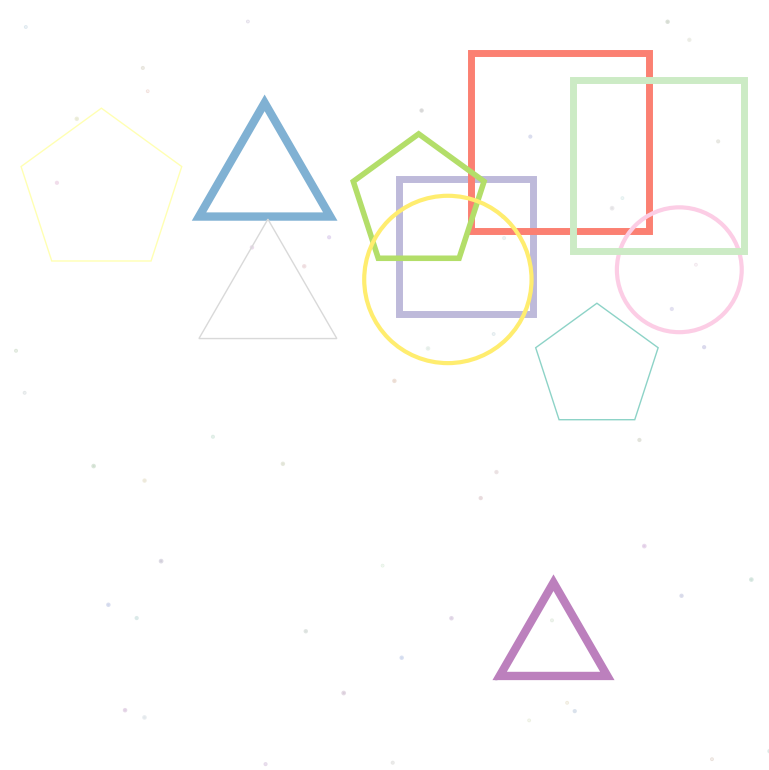[{"shape": "pentagon", "thickness": 0.5, "radius": 0.42, "center": [0.775, 0.523]}, {"shape": "pentagon", "thickness": 0.5, "radius": 0.55, "center": [0.132, 0.75]}, {"shape": "square", "thickness": 2.5, "radius": 0.44, "center": [0.605, 0.68]}, {"shape": "square", "thickness": 2.5, "radius": 0.58, "center": [0.727, 0.816]}, {"shape": "triangle", "thickness": 3, "radius": 0.49, "center": [0.344, 0.768]}, {"shape": "pentagon", "thickness": 2, "radius": 0.45, "center": [0.544, 0.737]}, {"shape": "circle", "thickness": 1.5, "radius": 0.41, "center": [0.882, 0.65]}, {"shape": "triangle", "thickness": 0.5, "radius": 0.52, "center": [0.348, 0.612]}, {"shape": "triangle", "thickness": 3, "radius": 0.4, "center": [0.719, 0.162]}, {"shape": "square", "thickness": 2.5, "radius": 0.56, "center": [0.855, 0.785]}, {"shape": "circle", "thickness": 1.5, "radius": 0.54, "center": [0.582, 0.637]}]